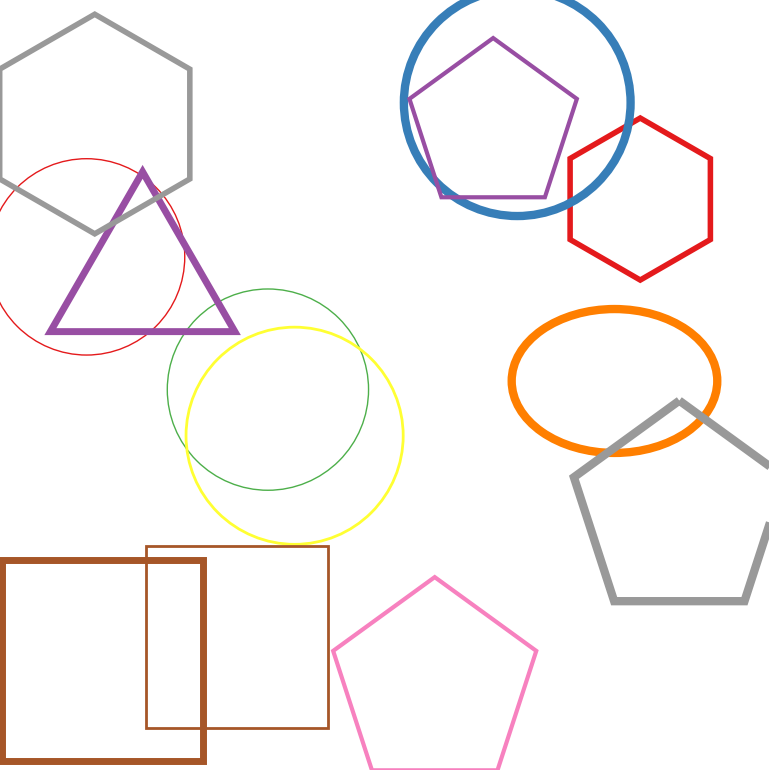[{"shape": "hexagon", "thickness": 2, "radius": 0.53, "center": [0.831, 0.741]}, {"shape": "circle", "thickness": 0.5, "radius": 0.64, "center": [0.112, 0.666]}, {"shape": "circle", "thickness": 3, "radius": 0.74, "center": [0.672, 0.867]}, {"shape": "circle", "thickness": 0.5, "radius": 0.65, "center": [0.348, 0.494]}, {"shape": "triangle", "thickness": 2.5, "radius": 0.69, "center": [0.185, 0.638]}, {"shape": "pentagon", "thickness": 1.5, "radius": 0.57, "center": [0.64, 0.836]}, {"shape": "oval", "thickness": 3, "radius": 0.67, "center": [0.798, 0.505]}, {"shape": "circle", "thickness": 1, "radius": 0.71, "center": [0.383, 0.434]}, {"shape": "square", "thickness": 2.5, "radius": 0.65, "center": [0.134, 0.142]}, {"shape": "square", "thickness": 1, "radius": 0.59, "center": [0.308, 0.173]}, {"shape": "pentagon", "thickness": 1.5, "radius": 0.69, "center": [0.565, 0.112]}, {"shape": "hexagon", "thickness": 2, "radius": 0.71, "center": [0.123, 0.839]}, {"shape": "pentagon", "thickness": 3, "radius": 0.72, "center": [0.882, 0.336]}]